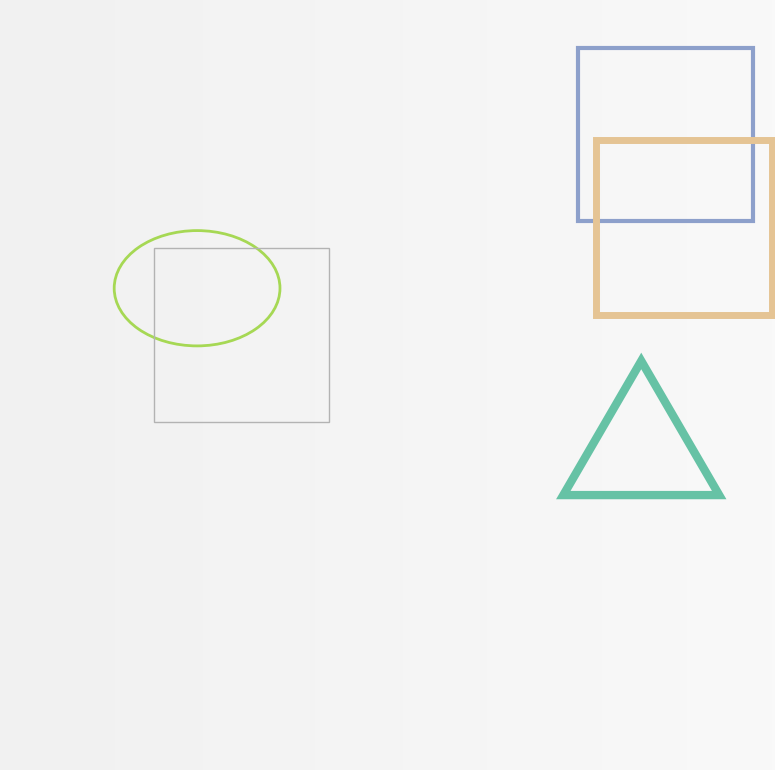[{"shape": "triangle", "thickness": 3, "radius": 0.58, "center": [0.827, 0.415]}, {"shape": "square", "thickness": 1.5, "radius": 0.56, "center": [0.859, 0.825]}, {"shape": "oval", "thickness": 1, "radius": 0.53, "center": [0.254, 0.626]}, {"shape": "square", "thickness": 2.5, "radius": 0.57, "center": [0.883, 0.705]}, {"shape": "square", "thickness": 0.5, "radius": 0.56, "center": [0.311, 0.566]}]